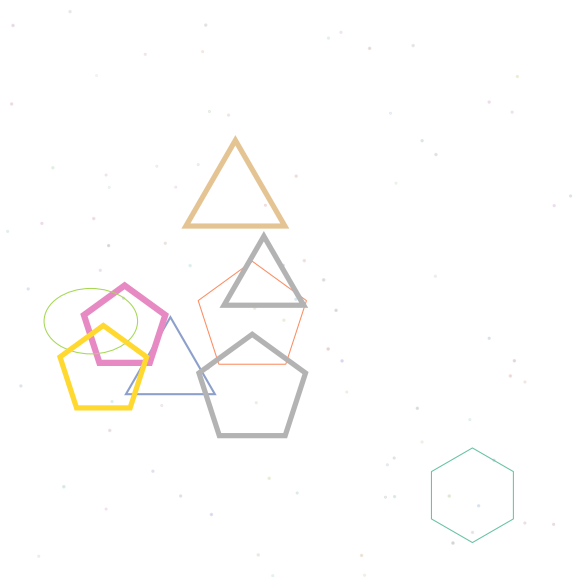[{"shape": "hexagon", "thickness": 0.5, "radius": 0.41, "center": [0.818, 0.142]}, {"shape": "pentagon", "thickness": 0.5, "radius": 0.49, "center": [0.437, 0.448]}, {"shape": "triangle", "thickness": 1, "radius": 0.44, "center": [0.295, 0.361]}, {"shape": "pentagon", "thickness": 3, "radius": 0.37, "center": [0.216, 0.431]}, {"shape": "oval", "thickness": 0.5, "radius": 0.4, "center": [0.157, 0.443]}, {"shape": "pentagon", "thickness": 2.5, "radius": 0.39, "center": [0.179, 0.357]}, {"shape": "triangle", "thickness": 2.5, "radius": 0.49, "center": [0.408, 0.657]}, {"shape": "pentagon", "thickness": 2.5, "radius": 0.49, "center": [0.437, 0.323]}, {"shape": "triangle", "thickness": 2.5, "radius": 0.4, "center": [0.457, 0.51]}]